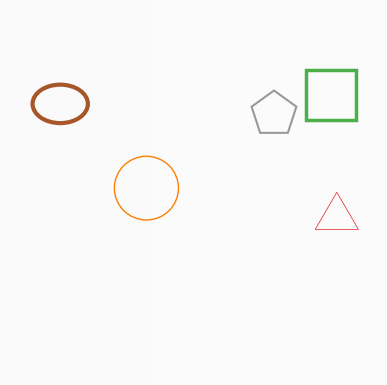[{"shape": "triangle", "thickness": 0.5, "radius": 0.32, "center": [0.869, 0.436]}, {"shape": "square", "thickness": 2.5, "radius": 0.32, "center": [0.854, 0.754]}, {"shape": "circle", "thickness": 1, "radius": 0.41, "center": [0.378, 0.511]}, {"shape": "oval", "thickness": 3, "radius": 0.36, "center": [0.155, 0.73]}, {"shape": "pentagon", "thickness": 1.5, "radius": 0.3, "center": [0.707, 0.704]}]